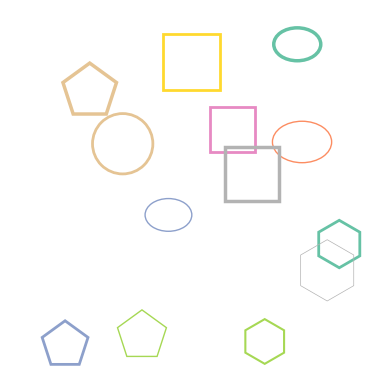[{"shape": "oval", "thickness": 2.5, "radius": 0.31, "center": [0.772, 0.885]}, {"shape": "hexagon", "thickness": 2, "radius": 0.31, "center": [0.881, 0.366]}, {"shape": "oval", "thickness": 1, "radius": 0.38, "center": [0.785, 0.631]}, {"shape": "pentagon", "thickness": 2, "radius": 0.31, "center": [0.169, 0.104]}, {"shape": "oval", "thickness": 1, "radius": 0.3, "center": [0.438, 0.442]}, {"shape": "square", "thickness": 2, "radius": 0.29, "center": [0.604, 0.664]}, {"shape": "hexagon", "thickness": 1.5, "radius": 0.29, "center": [0.688, 0.113]}, {"shape": "pentagon", "thickness": 1, "radius": 0.33, "center": [0.369, 0.128]}, {"shape": "square", "thickness": 2, "radius": 0.37, "center": [0.498, 0.839]}, {"shape": "circle", "thickness": 2, "radius": 0.39, "center": [0.319, 0.627]}, {"shape": "pentagon", "thickness": 2.5, "radius": 0.37, "center": [0.233, 0.763]}, {"shape": "hexagon", "thickness": 0.5, "radius": 0.4, "center": [0.85, 0.298]}, {"shape": "square", "thickness": 2.5, "radius": 0.35, "center": [0.655, 0.548]}]